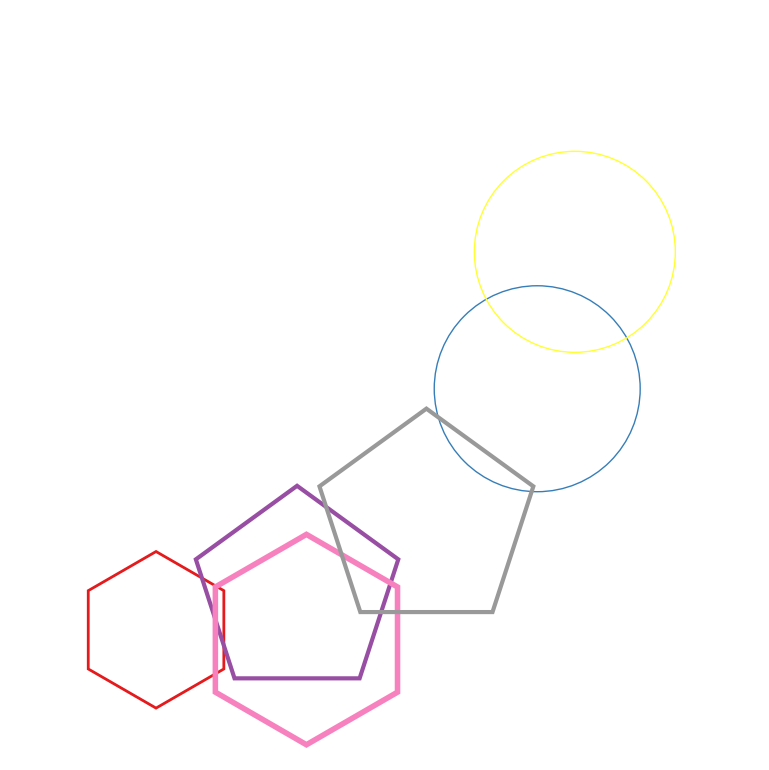[{"shape": "hexagon", "thickness": 1, "radius": 0.51, "center": [0.203, 0.182]}, {"shape": "circle", "thickness": 0.5, "radius": 0.67, "center": [0.698, 0.495]}, {"shape": "pentagon", "thickness": 1.5, "radius": 0.69, "center": [0.386, 0.231]}, {"shape": "circle", "thickness": 0.5, "radius": 0.65, "center": [0.747, 0.673]}, {"shape": "hexagon", "thickness": 2, "radius": 0.68, "center": [0.398, 0.169]}, {"shape": "pentagon", "thickness": 1.5, "radius": 0.73, "center": [0.554, 0.323]}]